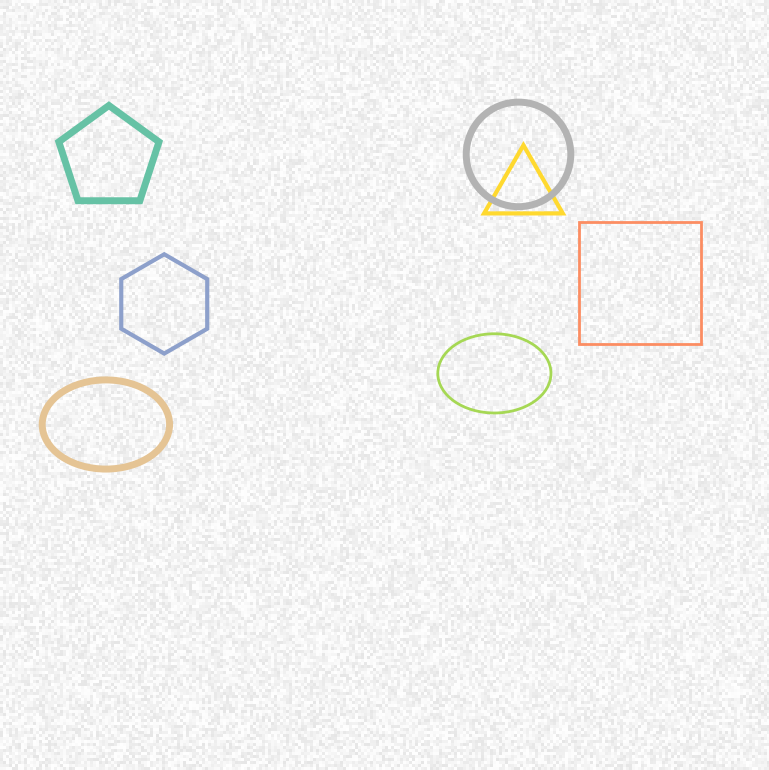[{"shape": "pentagon", "thickness": 2.5, "radius": 0.34, "center": [0.141, 0.795]}, {"shape": "square", "thickness": 1, "radius": 0.4, "center": [0.831, 0.633]}, {"shape": "hexagon", "thickness": 1.5, "radius": 0.32, "center": [0.213, 0.605]}, {"shape": "oval", "thickness": 1, "radius": 0.37, "center": [0.642, 0.515]}, {"shape": "triangle", "thickness": 1.5, "radius": 0.3, "center": [0.68, 0.752]}, {"shape": "oval", "thickness": 2.5, "radius": 0.41, "center": [0.138, 0.449]}, {"shape": "circle", "thickness": 2.5, "radius": 0.34, "center": [0.673, 0.799]}]